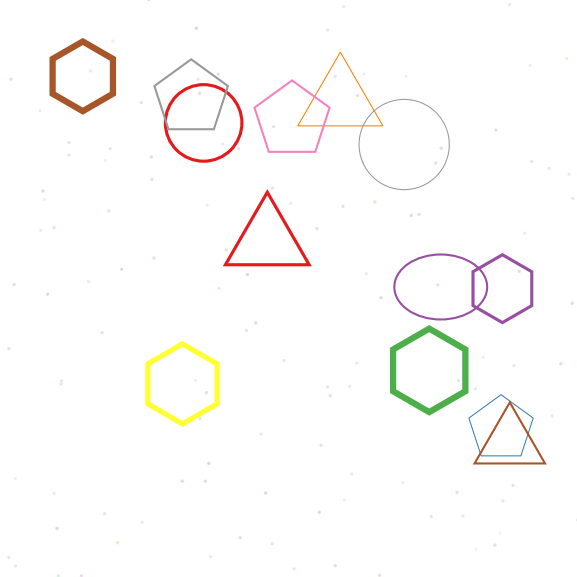[{"shape": "triangle", "thickness": 1.5, "radius": 0.42, "center": [0.463, 0.583]}, {"shape": "circle", "thickness": 1.5, "radius": 0.33, "center": [0.353, 0.786]}, {"shape": "pentagon", "thickness": 0.5, "radius": 0.29, "center": [0.868, 0.257]}, {"shape": "hexagon", "thickness": 3, "radius": 0.36, "center": [0.743, 0.358]}, {"shape": "oval", "thickness": 1, "radius": 0.4, "center": [0.763, 0.502]}, {"shape": "hexagon", "thickness": 1.5, "radius": 0.29, "center": [0.87, 0.499]}, {"shape": "triangle", "thickness": 0.5, "radius": 0.43, "center": [0.589, 0.824]}, {"shape": "hexagon", "thickness": 2.5, "radius": 0.35, "center": [0.316, 0.334]}, {"shape": "triangle", "thickness": 1, "radius": 0.35, "center": [0.883, 0.232]}, {"shape": "hexagon", "thickness": 3, "radius": 0.3, "center": [0.143, 0.867]}, {"shape": "pentagon", "thickness": 1, "radius": 0.34, "center": [0.506, 0.792]}, {"shape": "circle", "thickness": 0.5, "radius": 0.39, "center": [0.7, 0.749]}, {"shape": "pentagon", "thickness": 1, "radius": 0.33, "center": [0.331, 0.829]}]